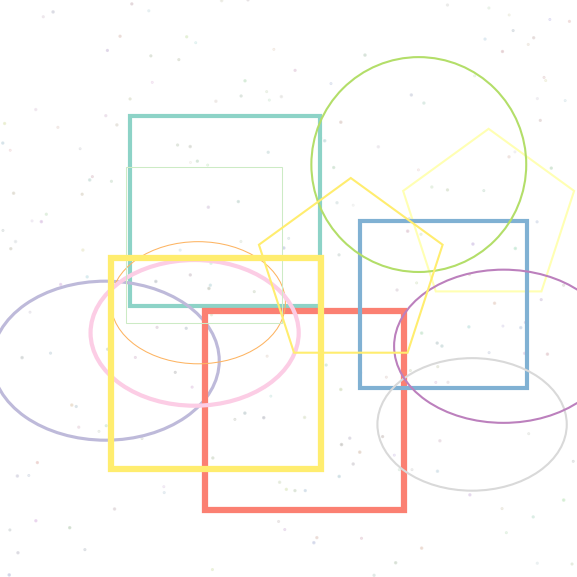[{"shape": "square", "thickness": 2, "radius": 0.82, "center": [0.39, 0.634]}, {"shape": "pentagon", "thickness": 1, "radius": 0.78, "center": [0.846, 0.62]}, {"shape": "oval", "thickness": 1.5, "radius": 0.98, "center": [0.183, 0.375]}, {"shape": "square", "thickness": 3, "radius": 0.86, "center": [0.528, 0.288]}, {"shape": "square", "thickness": 2, "radius": 0.72, "center": [0.768, 0.472]}, {"shape": "oval", "thickness": 0.5, "radius": 0.76, "center": [0.343, 0.475]}, {"shape": "circle", "thickness": 1, "radius": 0.93, "center": [0.725, 0.714]}, {"shape": "oval", "thickness": 2, "radius": 0.9, "center": [0.337, 0.423]}, {"shape": "oval", "thickness": 1, "radius": 0.82, "center": [0.817, 0.264]}, {"shape": "oval", "thickness": 1, "radius": 0.95, "center": [0.872, 0.4]}, {"shape": "square", "thickness": 0.5, "radius": 0.67, "center": [0.353, 0.575]}, {"shape": "pentagon", "thickness": 1, "radius": 0.84, "center": [0.607, 0.524]}, {"shape": "square", "thickness": 3, "radius": 0.91, "center": [0.374, 0.369]}]